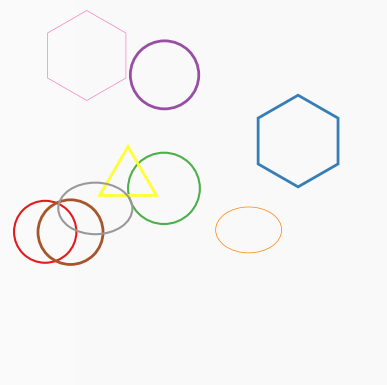[{"shape": "circle", "thickness": 1.5, "radius": 0.4, "center": [0.117, 0.398]}, {"shape": "hexagon", "thickness": 2, "radius": 0.6, "center": [0.769, 0.634]}, {"shape": "circle", "thickness": 1.5, "radius": 0.46, "center": [0.423, 0.511]}, {"shape": "circle", "thickness": 2, "radius": 0.44, "center": [0.425, 0.806]}, {"shape": "oval", "thickness": 0.5, "radius": 0.43, "center": [0.642, 0.403]}, {"shape": "triangle", "thickness": 2, "radius": 0.42, "center": [0.33, 0.535]}, {"shape": "circle", "thickness": 2, "radius": 0.42, "center": [0.182, 0.397]}, {"shape": "hexagon", "thickness": 0.5, "radius": 0.58, "center": [0.224, 0.856]}, {"shape": "oval", "thickness": 1.5, "radius": 0.48, "center": [0.246, 0.459]}]